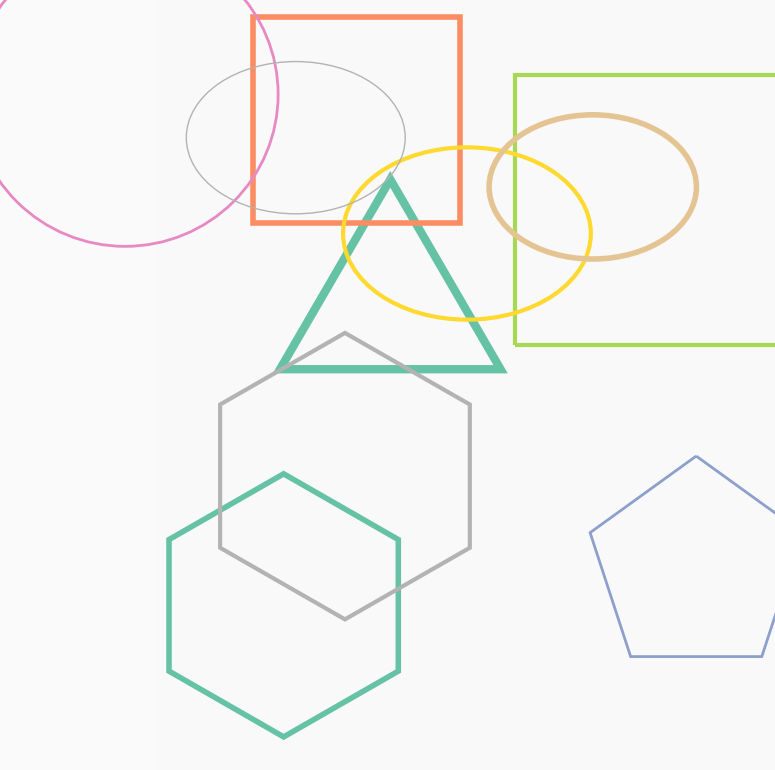[{"shape": "hexagon", "thickness": 2, "radius": 0.85, "center": [0.366, 0.214]}, {"shape": "triangle", "thickness": 3, "radius": 0.82, "center": [0.504, 0.603]}, {"shape": "square", "thickness": 2, "radius": 0.67, "center": [0.46, 0.844]}, {"shape": "pentagon", "thickness": 1, "radius": 0.72, "center": [0.898, 0.264]}, {"shape": "circle", "thickness": 1, "radius": 0.99, "center": [0.161, 0.877]}, {"shape": "square", "thickness": 1.5, "radius": 0.88, "center": [0.841, 0.728]}, {"shape": "oval", "thickness": 1.5, "radius": 0.8, "center": [0.603, 0.697]}, {"shape": "oval", "thickness": 2, "radius": 0.67, "center": [0.765, 0.757]}, {"shape": "hexagon", "thickness": 1.5, "radius": 0.93, "center": [0.445, 0.382]}, {"shape": "oval", "thickness": 0.5, "radius": 0.71, "center": [0.382, 0.821]}]